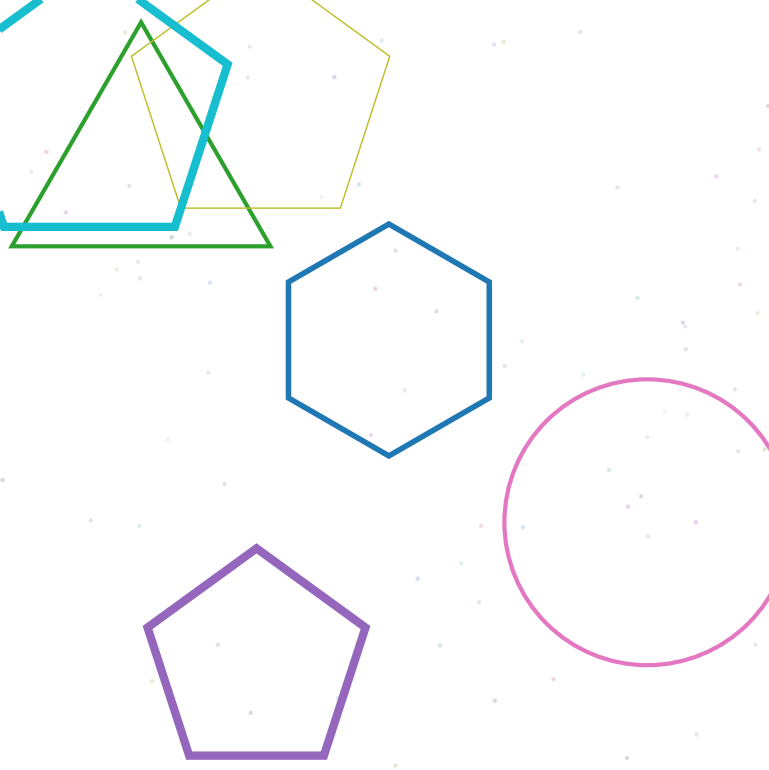[{"shape": "hexagon", "thickness": 2, "radius": 0.75, "center": [0.505, 0.558]}, {"shape": "triangle", "thickness": 1.5, "radius": 0.97, "center": [0.183, 0.777]}, {"shape": "pentagon", "thickness": 3, "radius": 0.74, "center": [0.333, 0.139]}, {"shape": "circle", "thickness": 1.5, "radius": 0.93, "center": [0.841, 0.322]}, {"shape": "pentagon", "thickness": 0.5, "radius": 0.88, "center": [0.338, 0.872]}, {"shape": "pentagon", "thickness": 3, "radius": 0.94, "center": [0.116, 0.858]}]